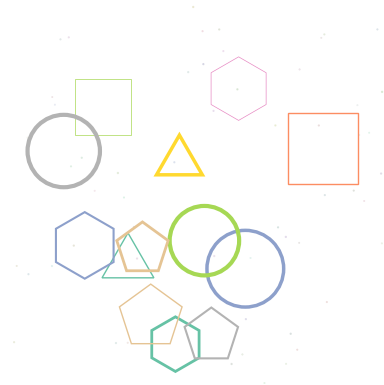[{"shape": "hexagon", "thickness": 2, "radius": 0.35, "center": [0.456, 0.106]}, {"shape": "triangle", "thickness": 1, "radius": 0.39, "center": [0.332, 0.317]}, {"shape": "square", "thickness": 1, "radius": 0.46, "center": [0.839, 0.614]}, {"shape": "circle", "thickness": 2.5, "radius": 0.5, "center": [0.637, 0.302]}, {"shape": "hexagon", "thickness": 1.5, "radius": 0.43, "center": [0.22, 0.363]}, {"shape": "hexagon", "thickness": 0.5, "radius": 0.41, "center": [0.62, 0.77]}, {"shape": "circle", "thickness": 3, "radius": 0.45, "center": [0.531, 0.375]}, {"shape": "square", "thickness": 0.5, "radius": 0.37, "center": [0.267, 0.722]}, {"shape": "triangle", "thickness": 2.5, "radius": 0.34, "center": [0.466, 0.58]}, {"shape": "pentagon", "thickness": 1, "radius": 0.43, "center": [0.392, 0.176]}, {"shape": "pentagon", "thickness": 2, "radius": 0.35, "center": [0.37, 0.353]}, {"shape": "circle", "thickness": 3, "radius": 0.47, "center": [0.166, 0.608]}, {"shape": "pentagon", "thickness": 1.5, "radius": 0.36, "center": [0.549, 0.128]}]